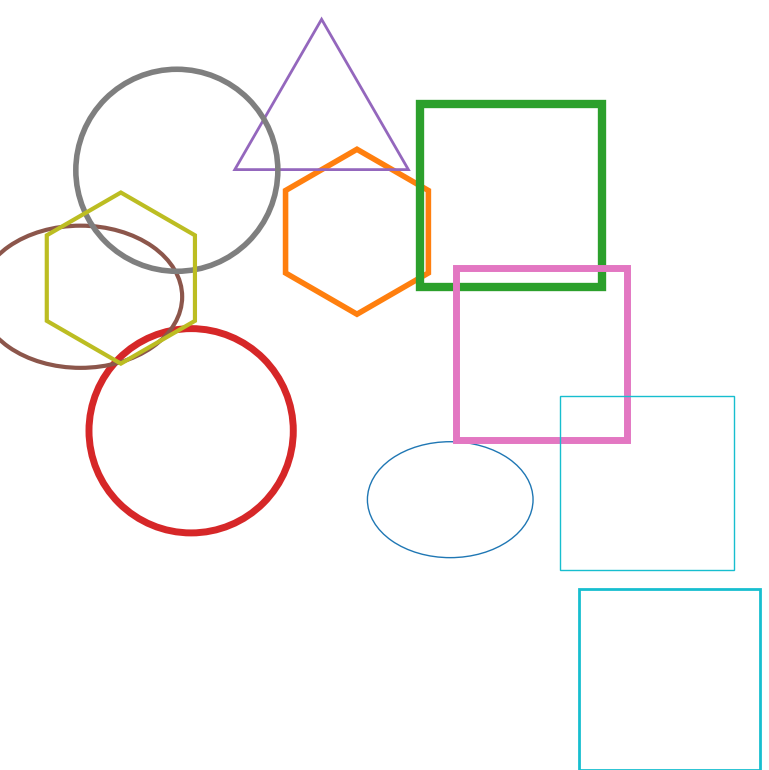[{"shape": "oval", "thickness": 0.5, "radius": 0.54, "center": [0.585, 0.351]}, {"shape": "hexagon", "thickness": 2, "radius": 0.54, "center": [0.464, 0.699]}, {"shape": "square", "thickness": 3, "radius": 0.59, "center": [0.664, 0.746]}, {"shape": "circle", "thickness": 2.5, "radius": 0.66, "center": [0.248, 0.441]}, {"shape": "triangle", "thickness": 1, "radius": 0.65, "center": [0.418, 0.845]}, {"shape": "oval", "thickness": 1.5, "radius": 0.66, "center": [0.105, 0.615]}, {"shape": "square", "thickness": 2.5, "radius": 0.56, "center": [0.703, 0.54]}, {"shape": "circle", "thickness": 2, "radius": 0.66, "center": [0.23, 0.779]}, {"shape": "hexagon", "thickness": 1.5, "radius": 0.56, "center": [0.157, 0.639]}, {"shape": "square", "thickness": 0.5, "radius": 0.56, "center": [0.84, 0.373]}, {"shape": "square", "thickness": 1, "radius": 0.59, "center": [0.869, 0.118]}]